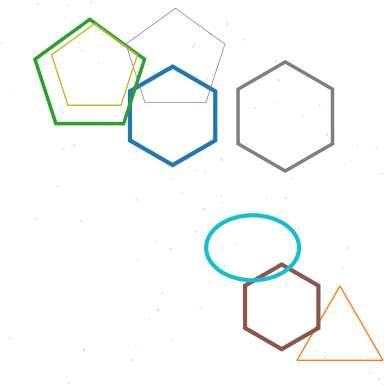[{"shape": "hexagon", "thickness": 3, "radius": 0.64, "center": [0.448, 0.699]}, {"shape": "triangle", "thickness": 1, "radius": 0.64, "center": [0.883, 0.128]}, {"shape": "pentagon", "thickness": 2.5, "radius": 0.75, "center": [0.233, 0.8]}, {"shape": "pentagon", "thickness": 0.5, "radius": 0.68, "center": [0.456, 0.844]}, {"shape": "hexagon", "thickness": 3, "radius": 0.55, "center": [0.732, 0.203]}, {"shape": "hexagon", "thickness": 2.5, "radius": 0.71, "center": [0.741, 0.697]}, {"shape": "pentagon", "thickness": 1, "radius": 0.59, "center": [0.245, 0.821]}, {"shape": "oval", "thickness": 3, "radius": 0.6, "center": [0.656, 0.356]}]